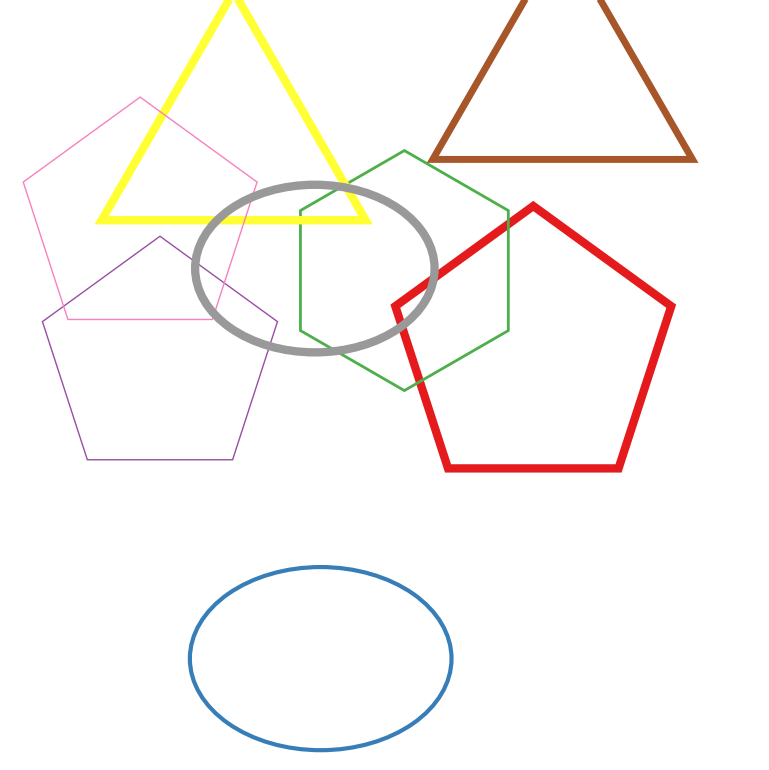[{"shape": "pentagon", "thickness": 3, "radius": 0.94, "center": [0.693, 0.544]}, {"shape": "oval", "thickness": 1.5, "radius": 0.85, "center": [0.416, 0.145]}, {"shape": "hexagon", "thickness": 1, "radius": 0.78, "center": [0.525, 0.649]}, {"shape": "pentagon", "thickness": 0.5, "radius": 0.8, "center": [0.208, 0.533]}, {"shape": "triangle", "thickness": 3, "radius": 0.99, "center": [0.303, 0.813]}, {"shape": "triangle", "thickness": 2.5, "radius": 0.97, "center": [0.731, 0.89]}, {"shape": "pentagon", "thickness": 0.5, "radius": 0.8, "center": [0.182, 0.714]}, {"shape": "oval", "thickness": 3, "radius": 0.78, "center": [0.409, 0.651]}]